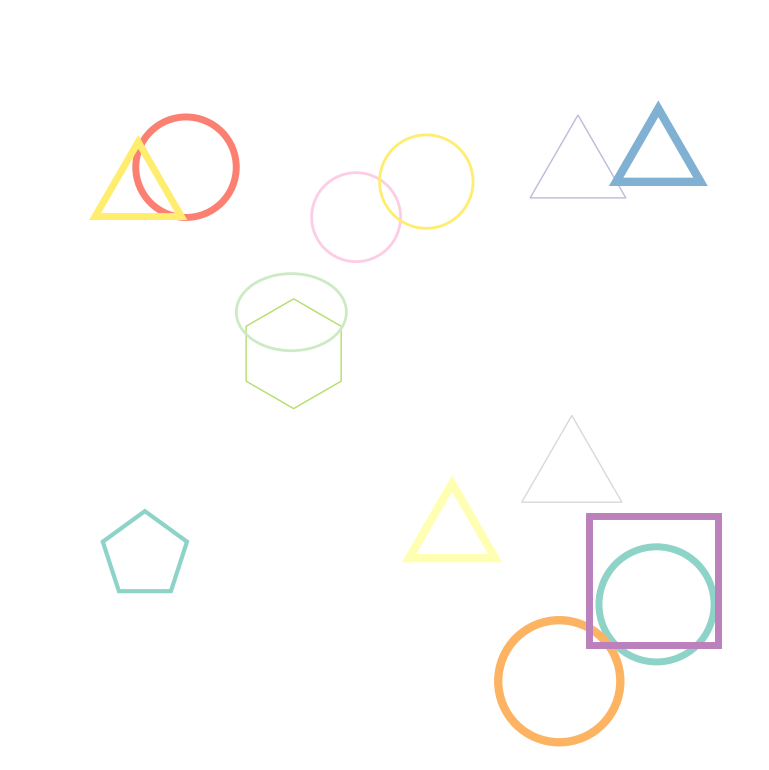[{"shape": "pentagon", "thickness": 1.5, "radius": 0.29, "center": [0.188, 0.279]}, {"shape": "circle", "thickness": 2.5, "radius": 0.37, "center": [0.853, 0.215]}, {"shape": "triangle", "thickness": 3, "radius": 0.32, "center": [0.587, 0.307]}, {"shape": "triangle", "thickness": 0.5, "radius": 0.36, "center": [0.751, 0.779]}, {"shape": "circle", "thickness": 2.5, "radius": 0.33, "center": [0.242, 0.783]}, {"shape": "triangle", "thickness": 3, "radius": 0.32, "center": [0.855, 0.796]}, {"shape": "circle", "thickness": 3, "radius": 0.4, "center": [0.726, 0.115]}, {"shape": "hexagon", "thickness": 0.5, "radius": 0.36, "center": [0.381, 0.541]}, {"shape": "circle", "thickness": 1, "radius": 0.29, "center": [0.462, 0.718]}, {"shape": "triangle", "thickness": 0.5, "radius": 0.38, "center": [0.743, 0.385]}, {"shape": "square", "thickness": 2.5, "radius": 0.42, "center": [0.849, 0.246]}, {"shape": "oval", "thickness": 1, "radius": 0.36, "center": [0.378, 0.595]}, {"shape": "circle", "thickness": 1, "radius": 0.3, "center": [0.554, 0.764]}, {"shape": "triangle", "thickness": 2.5, "radius": 0.32, "center": [0.18, 0.751]}]